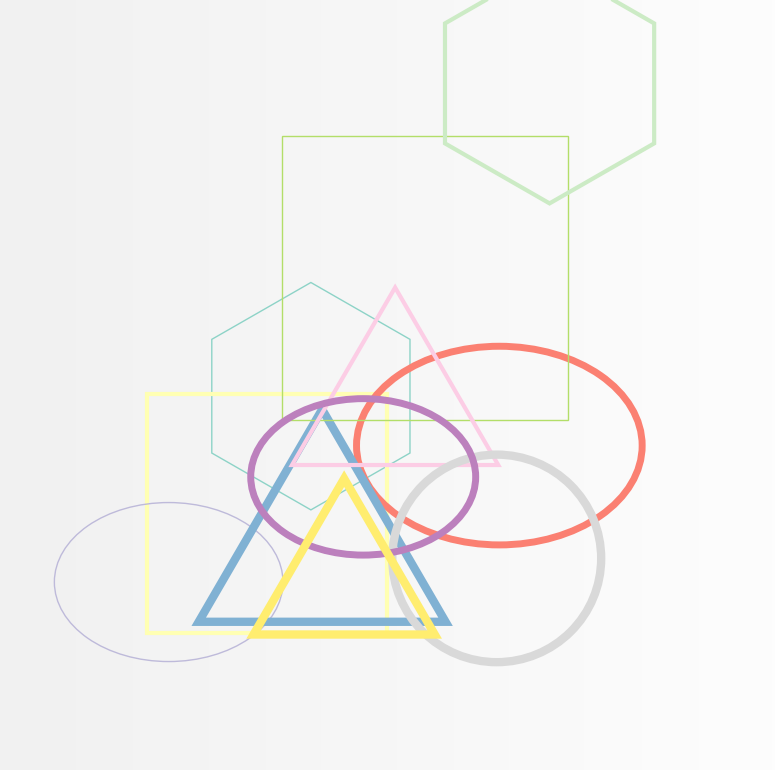[{"shape": "hexagon", "thickness": 0.5, "radius": 0.74, "center": [0.401, 0.485]}, {"shape": "square", "thickness": 1.5, "radius": 0.77, "center": [0.345, 0.333]}, {"shape": "oval", "thickness": 0.5, "radius": 0.74, "center": [0.218, 0.244]}, {"shape": "oval", "thickness": 2.5, "radius": 0.92, "center": [0.644, 0.421]}, {"shape": "triangle", "thickness": 3, "radius": 0.92, "center": [0.416, 0.284]}, {"shape": "square", "thickness": 0.5, "radius": 0.92, "center": [0.548, 0.639]}, {"shape": "triangle", "thickness": 1.5, "radius": 0.77, "center": [0.51, 0.473]}, {"shape": "circle", "thickness": 3, "radius": 0.67, "center": [0.641, 0.275]}, {"shape": "oval", "thickness": 2.5, "radius": 0.73, "center": [0.469, 0.381]}, {"shape": "hexagon", "thickness": 1.5, "radius": 0.78, "center": [0.709, 0.892]}, {"shape": "triangle", "thickness": 3, "radius": 0.67, "center": [0.444, 0.243]}]